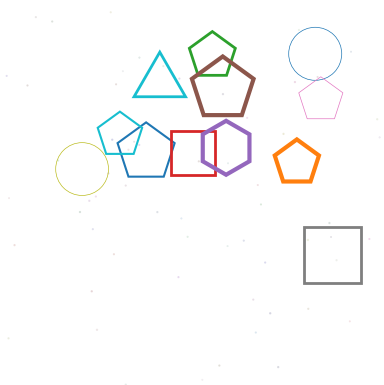[{"shape": "circle", "thickness": 0.5, "radius": 0.34, "center": [0.819, 0.86]}, {"shape": "pentagon", "thickness": 1.5, "radius": 0.39, "center": [0.379, 0.604]}, {"shape": "pentagon", "thickness": 3, "radius": 0.3, "center": [0.771, 0.577]}, {"shape": "pentagon", "thickness": 2, "radius": 0.31, "center": [0.552, 0.855]}, {"shape": "square", "thickness": 2, "radius": 0.29, "center": [0.501, 0.603]}, {"shape": "hexagon", "thickness": 3, "radius": 0.35, "center": [0.587, 0.616]}, {"shape": "pentagon", "thickness": 3, "radius": 0.42, "center": [0.579, 0.769]}, {"shape": "pentagon", "thickness": 0.5, "radius": 0.3, "center": [0.833, 0.74]}, {"shape": "square", "thickness": 2, "radius": 0.37, "center": [0.864, 0.338]}, {"shape": "circle", "thickness": 0.5, "radius": 0.34, "center": [0.213, 0.561]}, {"shape": "pentagon", "thickness": 1.5, "radius": 0.3, "center": [0.311, 0.649]}, {"shape": "triangle", "thickness": 2, "radius": 0.39, "center": [0.415, 0.787]}]